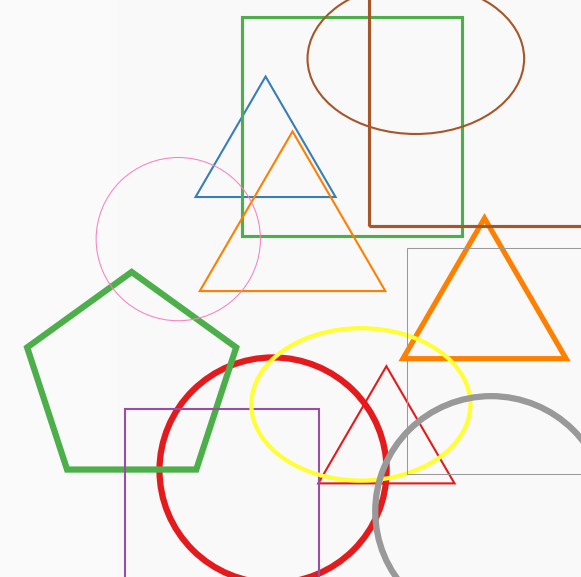[{"shape": "circle", "thickness": 3, "radius": 0.98, "center": [0.47, 0.185]}, {"shape": "triangle", "thickness": 1, "radius": 0.68, "center": [0.665, 0.23]}, {"shape": "triangle", "thickness": 1, "radius": 0.7, "center": [0.457, 0.728]}, {"shape": "pentagon", "thickness": 3, "radius": 0.95, "center": [0.227, 0.339]}, {"shape": "square", "thickness": 1.5, "radius": 0.95, "center": [0.605, 0.78]}, {"shape": "square", "thickness": 1, "radius": 0.84, "center": [0.382, 0.124]}, {"shape": "triangle", "thickness": 2.5, "radius": 0.81, "center": [0.834, 0.459]}, {"shape": "triangle", "thickness": 1, "radius": 0.92, "center": [0.503, 0.587]}, {"shape": "oval", "thickness": 2, "radius": 0.94, "center": [0.621, 0.299]}, {"shape": "square", "thickness": 1.5, "radius": 0.99, "center": [0.834, 0.807]}, {"shape": "oval", "thickness": 1, "radius": 0.93, "center": [0.715, 0.898]}, {"shape": "circle", "thickness": 0.5, "radius": 0.71, "center": [0.307, 0.585]}, {"shape": "circle", "thickness": 3, "radius": 1.0, "center": [0.845, 0.114]}, {"shape": "square", "thickness": 0.5, "radius": 0.98, "center": [0.896, 0.374]}]